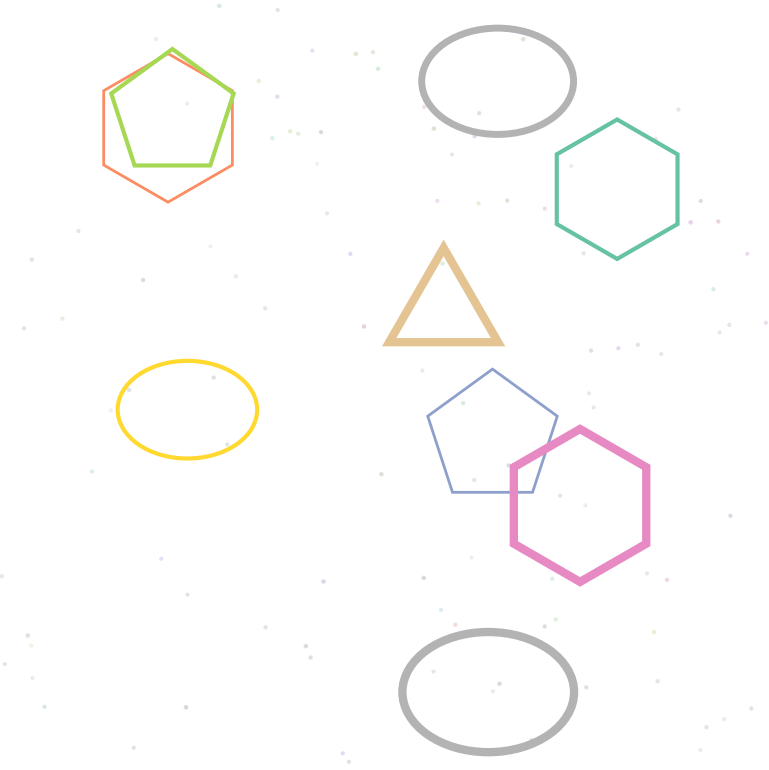[{"shape": "hexagon", "thickness": 1.5, "radius": 0.45, "center": [0.801, 0.754]}, {"shape": "hexagon", "thickness": 1, "radius": 0.48, "center": [0.218, 0.834]}, {"shape": "pentagon", "thickness": 1, "radius": 0.44, "center": [0.64, 0.432]}, {"shape": "hexagon", "thickness": 3, "radius": 0.5, "center": [0.753, 0.344]}, {"shape": "pentagon", "thickness": 1.5, "radius": 0.42, "center": [0.224, 0.853]}, {"shape": "oval", "thickness": 1.5, "radius": 0.45, "center": [0.243, 0.468]}, {"shape": "triangle", "thickness": 3, "radius": 0.41, "center": [0.576, 0.596]}, {"shape": "oval", "thickness": 2.5, "radius": 0.49, "center": [0.646, 0.894]}, {"shape": "oval", "thickness": 3, "radius": 0.56, "center": [0.634, 0.101]}]